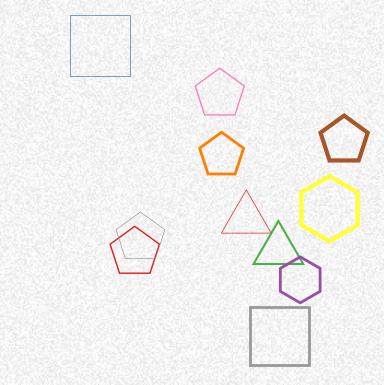[{"shape": "pentagon", "thickness": 1, "radius": 0.34, "center": [0.35, 0.345]}, {"shape": "triangle", "thickness": 0.5, "radius": 0.37, "center": [0.64, 0.432]}, {"shape": "square", "thickness": 0.5, "radius": 0.39, "center": [0.26, 0.882]}, {"shape": "triangle", "thickness": 1.5, "radius": 0.37, "center": [0.723, 0.352]}, {"shape": "hexagon", "thickness": 2, "radius": 0.3, "center": [0.78, 0.273]}, {"shape": "pentagon", "thickness": 2, "radius": 0.3, "center": [0.576, 0.597]}, {"shape": "hexagon", "thickness": 3, "radius": 0.42, "center": [0.856, 0.458]}, {"shape": "pentagon", "thickness": 3, "radius": 0.32, "center": [0.894, 0.635]}, {"shape": "pentagon", "thickness": 1, "radius": 0.34, "center": [0.571, 0.756]}, {"shape": "pentagon", "thickness": 0.5, "radius": 0.33, "center": [0.365, 0.383]}, {"shape": "square", "thickness": 2, "radius": 0.38, "center": [0.725, 0.128]}]